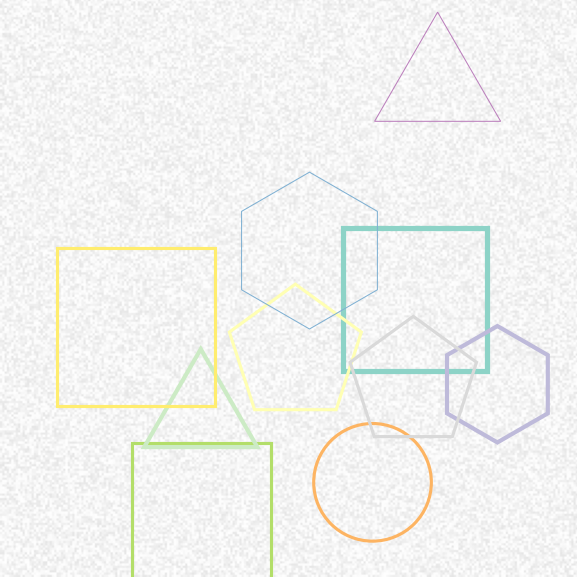[{"shape": "square", "thickness": 2.5, "radius": 0.62, "center": [0.718, 0.48]}, {"shape": "pentagon", "thickness": 1.5, "radius": 0.6, "center": [0.511, 0.387]}, {"shape": "hexagon", "thickness": 2, "radius": 0.5, "center": [0.861, 0.334]}, {"shape": "hexagon", "thickness": 0.5, "radius": 0.68, "center": [0.536, 0.565]}, {"shape": "circle", "thickness": 1.5, "radius": 0.51, "center": [0.645, 0.164]}, {"shape": "square", "thickness": 1.5, "radius": 0.6, "center": [0.349, 0.111]}, {"shape": "pentagon", "thickness": 1.5, "radius": 0.58, "center": [0.716, 0.336]}, {"shape": "triangle", "thickness": 0.5, "radius": 0.63, "center": [0.758, 0.852]}, {"shape": "triangle", "thickness": 2, "radius": 0.57, "center": [0.348, 0.282]}, {"shape": "square", "thickness": 1.5, "radius": 0.68, "center": [0.235, 0.433]}]